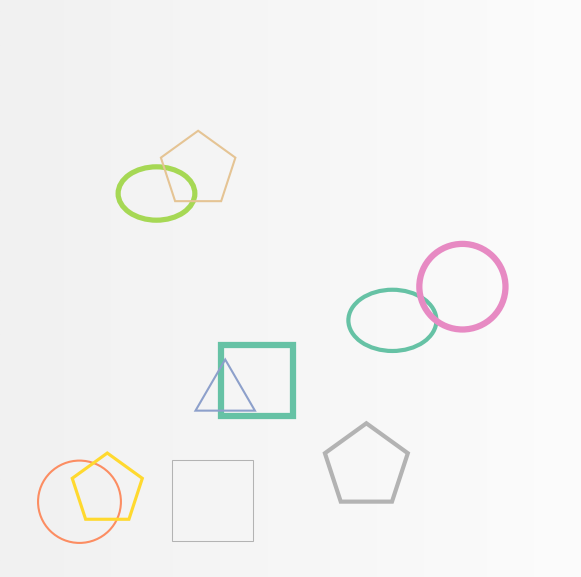[{"shape": "oval", "thickness": 2, "radius": 0.38, "center": [0.675, 0.444]}, {"shape": "square", "thickness": 3, "radius": 0.31, "center": [0.442, 0.341]}, {"shape": "circle", "thickness": 1, "radius": 0.36, "center": [0.137, 0.13]}, {"shape": "triangle", "thickness": 1, "radius": 0.3, "center": [0.387, 0.318]}, {"shape": "circle", "thickness": 3, "radius": 0.37, "center": [0.796, 0.503]}, {"shape": "oval", "thickness": 2.5, "radius": 0.33, "center": [0.269, 0.664]}, {"shape": "pentagon", "thickness": 1.5, "radius": 0.32, "center": [0.185, 0.151]}, {"shape": "pentagon", "thickness": 1, "radius": 0.34, "center": [0.341, 0.705]}, {"shape": "pentagon", "thickness": 2, "radius": 0.37, "center": [0.63, 0.191]}, {"shape": "square", "thickness": 0.5, "radius": 0.35, "center": [0.365, 0.132]}]